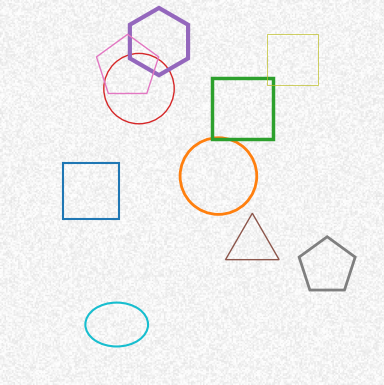[{"shape": "square", "thickness": 1.5, "radius": 0.37, "center": [0.237, 0.505]}, {"shape": "circle", "thickness": 2, "radius": 0.5, "center": [0.567, 0.543]}, {"shape": "square", "thickness": 2.5, "radius": 0.4, "center": [0.629, 0.719]}, {"shape": "circle", "thickness": 1, "radius": 0.46, "center": [0.361, 0.77]}, {"shape": "hexagon", "thickness": 3, "radius": 0.44, "center": [0.413, 0.892]}, {"shape": "triangle", "thickness": 1, "radius": 0.4, "center": [0.655, 0.366]}, {"shape": "pentagon", "thickness": 1, "radius": 0.42, "center": [0.331, 0.826]}, {"shape": "pentagon", "thickness": 2, "radius": 0.38, "center": [0.85, 0.309]}, {"shape": "square", "thickness": 0.5, "radius": 0.33, "center": [0.759, 0.845]}, {"shape": "oval", "thickness": 1.5, "radius": 0.41, "center": [0.303, 0.157]}]